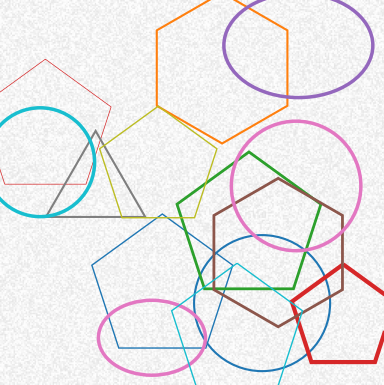[{"shape": "pentagon", "thickness": 1, "radius": 0.96, "center": [0.422, 0.252]}, {"shape": "circle", "thickness": 1.5, "radius": 0.88, "center": [0.681, 0.213]}, {"shape": "hexagon", "thickness": 1.5, "radius": 0.98, "center": [0.577, 0.823]}, {"shape": "pentagon", "thickness": 2, "radius": 0.98, "center": [0.647, 0.409]}, {"shape": "pentagon", "thickness": 3, "radius": 0.7, "center": [0.891, 0.173]}, {"shape": "pentagon", "thickness": 0.5, "radius": 0.9, "center": [0.118, 0.667]}, {"shape": "oval", "thickness": 2.5, "radius": 0.97, "center": [0.775, 0.882]}, {"shape": "hexagon", "thickness": 2, "radius": 0.96, "center": [0.723, 0.344]}, {"shape": "circle", "thickness": 2.5, "radius": 0.84, "center": [0.769, 0.517]}, {"shape": "oval", "thickness": 2.5, "radius": 0.7, "center": [0.395, 0.123]}, {"shape": "triangle", "thickness": 1.5, "radius": 0.74, "center": [0.248, 0.511]}, {"shape": "pentagon", "thickness": 1, "radius": 0.8, "center": [0.411, 0.564]}, {"shape": "circle", "thickness": 2.5, "radius": 0.71, "center": [0.104, 0.579]}, {"shape": "pentagon", "thickness": 1, "radius": 0.89, "center": [0.616, 0.138]}]